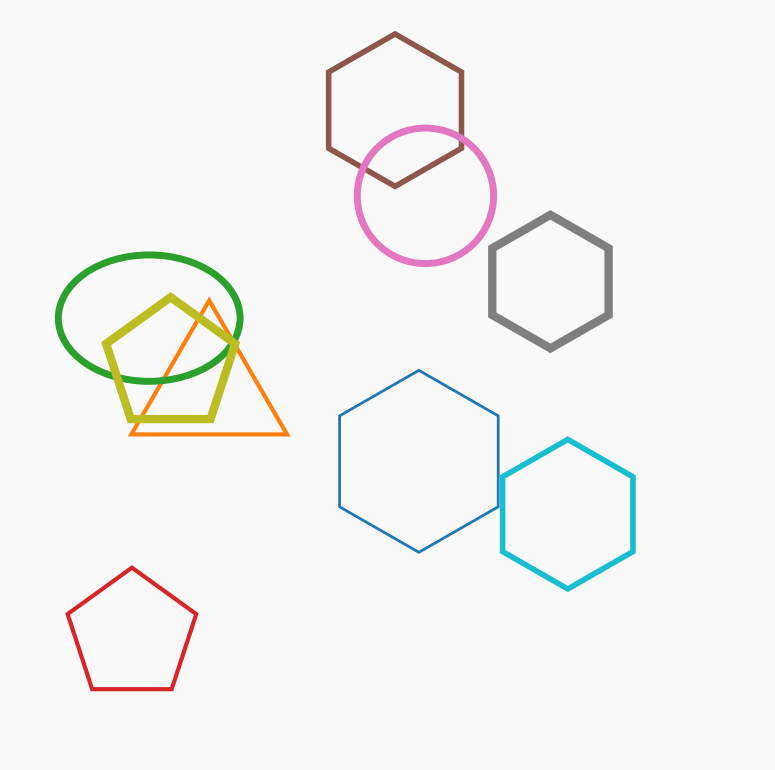[{"shape": "hexagon", "thickness": 1, "radius": 0.59, "center": [0.541, 0.401]}, {"shape": "triangle", "thickness": 1.5, "radius": 0.58, "center": [0.27, 0.494]}, {"shape": "oval", "thickness": 2.5, "radius": 0.59, "center": [0.193, 0.587]}, {"shape": "pentagon", "thickness": 1.5, "radius": 0.44, "center": [0.17, 0.176]}, {"shape": "hexagon", "thickness": 2, "radius": 0.49, "center": [0.51, 0.857]}, {"shape": "circle", "thickness": 2.5, "radius": 0.44, "center": [0.549, 0.746]}, {"shape": "hexagon", "thickness": 3, "radius": 0.43, "center": [0.71, 0.634]}, {"shape": "pentagon", "thickness": 3, "radius": 0.44, "center": [0.22, 0.527]}, {"shape": "hexagon", "thickness": 2, "radius": 0.49, "center": [0.733, 0.332]}]